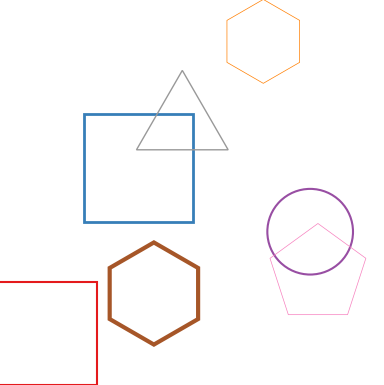[{"shape": "square", "thickness": 1.5, "radius": 0.66, "center": [0.119, 0.134]}, {"shape": "square", "thickness": 2, "radius": 0.7, "center": [0.36, 0.564]}, {"shape": "circle", "thickness": 1.5, "radius": 0.56, "center": [0.806, 0.398]}, {"shape": "hexagon", "thickness": 0.5, "radius": 0.55, "center": [0.684, 0.893]}, {"shape": "hexagon", "thickness": 3, "radius": 0.66, "center": [0.4, 0.238]}, {"shape": "pentagon", "thickness": 0.5, "radius": 0.65, "center": [0.826, 0.289]}, {"shape": "triangle", "thickness": 1, "radius": 0.69, "center": [0.474, 0.68]}]